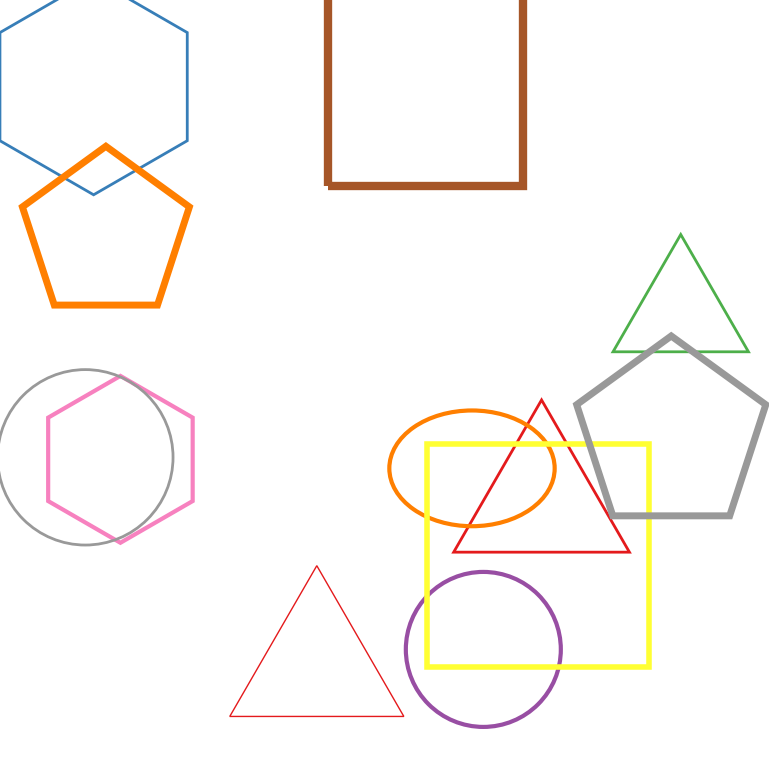[{"shape": "triangle", "thickness": 0.5, "radius": 0.65, "center": [0.411, 0.135]}, {"shape": "triangle", "thickness": 1, "radius": 0.66, "center": [0.703, 0.349]}, {"shape": "hexagon", "thickness": 1, "radius": 0.7, "center": [0.122, 0.887]}, {"shape": "triangle", "thickness": 1, "radius": 0.51, "center": [0.884, 0.594]}, {"shape": "circle", "thickness": 1.5, "radius": 0.5, "center": [0.628, 0.157]}, {"shape": "oval", "thickness": 1.5, "radius": 0.54, "center": [0.613, 0.392]}, {"shape": "pentagon", "thickness": 2.5, "radius": 0.57, "center": [0.138, 0.696]}, {"shape": "square", "thickness": 2, "radius": 0.72, "center": [0.699, 0.278]}, {"shape": "square", "thickness": 3, "radius": 0.63, "center": [0.553, 0.885]}, {"shape": "hexagon", "thickness": 1.5, "radius": 0.54, "center": [0.156, 0.403]}, {"shape": "circle", "thickness": 1, "radius": 0.57, "center": [0.111, 0.406]}, {"shape": "pentagon", "thickness": 2.5, "radius": 0.65, "center": [0.872, 0.435]}]